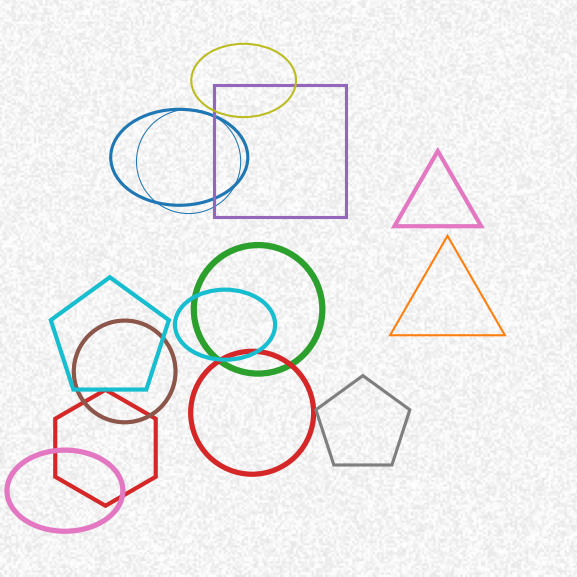[{"shape": "circle", "thickness": 0.5, "radius": 0.45, "center": [0.327, 0.72]}, {"shape": "oval", "thickness": 1.5, "radius": 0.59, "center": [0.31, 0.727]}, {"shape": "triangle", "thickness": 1, "radius": 0.57, "center": [0.775, 0.476]}, {"shape": "circle", "thickness": 3, "radius": 0.56, "center": [0.447, 0.463]}, {"shape": "hexagon", "thickness": 2, "radius": 0.5, "center": [0.183, 0.224]}, {"shape": "circle", "thickness": 2.5, "radius": 0.53, "center": [0.437, 0.284]}, {"shape": "square", "thickness": 1.5, "radius": 0.57, "center": [0.485, 0.738]}, {"shape": "circle", "thickness": 2, "radius": 0.44, "center": [0.216, 0.356]}, {"shape": "triangle", "thickness": 2, "radius": 0.43, "center": [0.758, 0.651]}, {"shape": "oval", "thickness": 2.5, "radius": 0.5, "center": [0.112, 0.149]}, {"shape": "pentagon", "thickness": 1.5, "radius": 0.43, "center": [0.628, 0.263]}, {"shape": "oval", "thickness": 1, "radius": 0.45, "center": [0.422, 0.86]}, {"shape": "pentagon", "thickness": 2, "radius": 0.54, "center": [0.19, 0.412]}, {"shape": "oval", "thickness": 2, "radius": 0.43, "center": [0.39, 0.437]}]